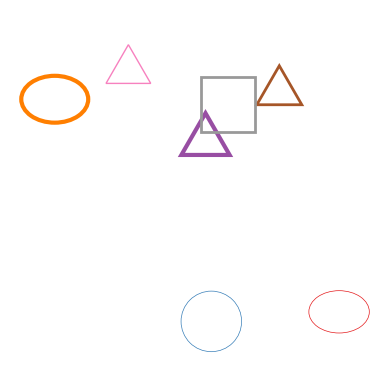[{"shape": "oval", "thickness": 0.5, "radius": 0.39, "center": [0.881, 0.19]}, {"shape": "circle", "thickness": 0.5, "radius": 0.39, "center": [0.549, 0.165]}, {"shape": "triangle", "thickness": 3, "radius": 0.36, "center": [0.534, 0.634]}, {"shape": "oval", "thickness": 3, "radius": 0.43, "center": [0.142, 0.742]}, {"shape": "triangle", "thickness": 2, "radius": 0.34, "center": [0.725, 0.762]}, {"shape": "triangle", "thickness": 1, "radius": 0.34, "center": [0.333, 0.817]}, {"shape": "square", "thickness": 2, "radius": 0.35, "center": [0.592, 0.729]}]